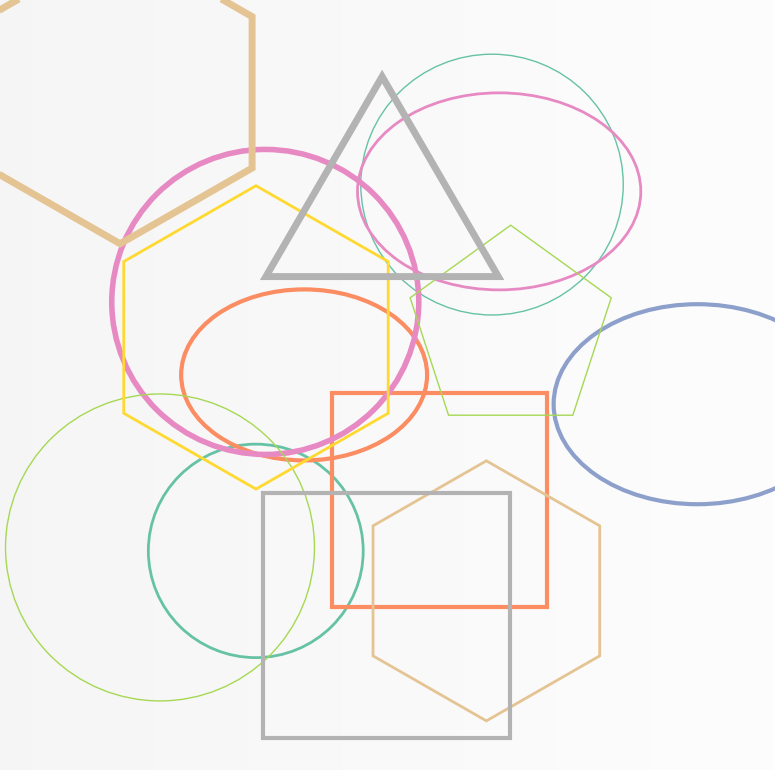[{"shape": "circle", "thickness": 0.5, "radius": 0.85, "center": [0.635, 0.76]}, {"shape": "circle", "thickness": 1, "radius": 0.69, "center": [0.33, 0.285]}, {"shape": "oval", "thickness": 1.5, "radius": 0.79, "center": [0.392, 0.513]}, {"shape": "square", "thickness": 1.5, "radius": 0.69, "center": [0.567, 0.351]}, {"shape": "oval", "thickness": 1.5, "radius": 0.93, "center": [0.9, 0.475]}, {"shape": "circle", "thickness": 2, "radius": 0.99, "center": [0.342, 0.608]}, {"shape": "oval", "thickness": 1, "radius": 0.91, "center": [0.644, 0.751]}, {"shape": "pentagon", "thickness": 0.5, "radius": 0.68, "center": [0.659, 0.571]}, {"shape": "circle", "thickness": 0.5, "radius": 1.0, "center": [0.206, 0.289]}, {"shape": "hexagon", "thickness": 1, "radius": 0.98, "center": [0.33, 0.562]}, {"shape": "hexagon", "thickness": 2.5, "radius": 0.98, "center": [0.155, 0.88]}, {"shape": "hexagon", "thickness": 1, "radius": 0.84, "center": [0.628, 0.233]}, {"shape": "triangle", "thickness": 2.5, "radius": 0.87, "center": [0.493, 0.727]}, {"shape": "square", "thickness": 1.5, "radius": 0.8, "center": [0.499, 0.2]}]